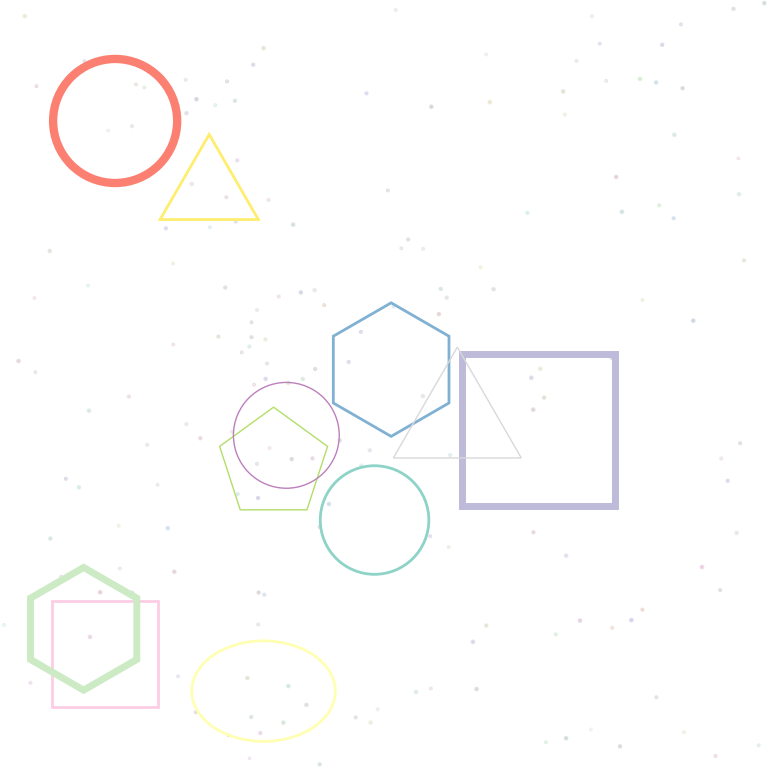[{"shape": "circle", "thickness": 1, "radius": 0.35, "center": [0.486, 0.325]}, {"shape": "oval", "thickness": 1, "radius": 0.47, "center": [0.342, 0.102]}, {"shape": "square", "thickness": 2.5, "radius": 0.5, "center": [0.7, 0.442]}, {"shape": "circle", "thickness": 3, "radius": 0.4, "center": [0.15, 0.843]}, {"shape": "hexagon", "thickness": 1, "radius": 0.43, "center": [0.508, 0.52]}, {"shape": "pentagon", "thickness": 0.5, "radius": 0.37, "center": [0.355, 0.398]}, {"shape": "square", "thickness": 1, "radius": 0.34, "center": [0.137, 0.15]}, {"shape": "triangle", "thickness": 0.5, "radius": 0.48, "center": [0.594, 0.453]}, {"shape": "circle", "thickness": 0.5, "radius": 0.34, "center": [0.372, 0.435]}, {"shape": "hexagon", "thickness": 2.5, "radius": 0.4, "center": [0.109, 0.183]}, {"shape": "triangle", "thickness": 1, "radius": 0.37, "center": [0.272, 0.752]}]